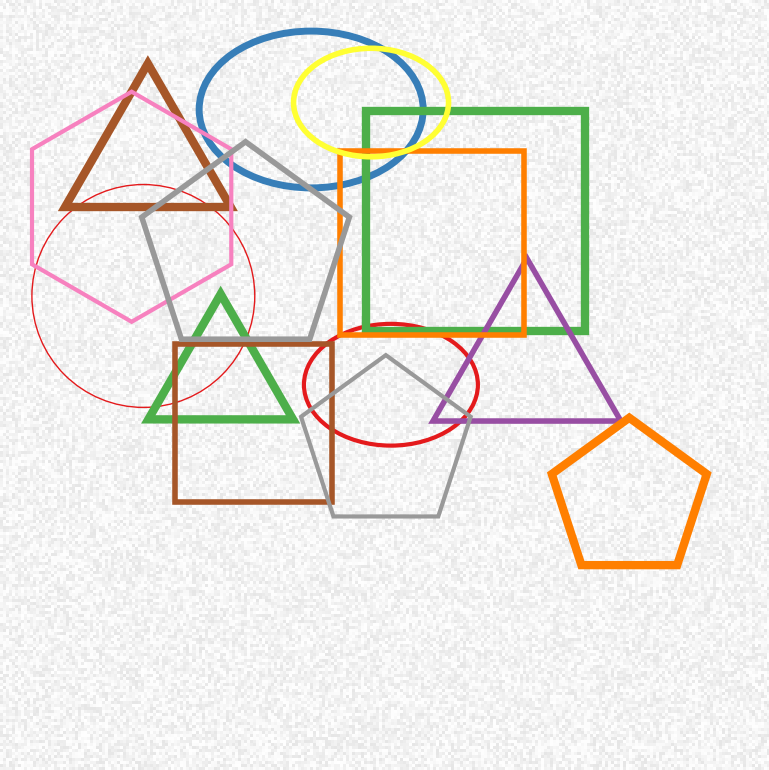[{"shape": "oval", "thickness": 1.5, "radius": 0.56, "center": [0.508, 0.5]}, {"shape": "circle", "thickness": 0.5, "radius": 0.72, "center": [0.186, 0.616]}, {"shape": "oval", "thickness": 2.5, "radius": 0.73, "center": [0.404, 0.858]}, {"shape": "square", "thickness": 3, "radius": 0.71, "center": [0.618, 0.713]}, {"shape": "triangle", "thickness": 3, "radius": 0.54, "center": [0.287, 0.51]}, {"shape": "triangle", "thickness": 2, "radius": 0.7, "center": [0.684, 0.524]}, {"shape": "square", "thickness": 2, "radius": 0.6, "center": [0.561, 0.684]}, {"shape": "pentagon", "thickness": 3, "radius": 0.53, "center": [0.817, 0.352]}, {"shape": "oval", "thickness": 2, "radius": 0.5, "center": [0.482, 0.867]}, {"shape": "square", "thickness": 2, "radius": 0.51, "center": [0.33, 0.451]}, {"shape": "triangle", "thickness": 3, "radius": 0.62, "center": [0.192, 0.793]}, {"shape": "hexagon", "thickness": 1.5, "radius": 0.75, "center": [0.171, 0.731]}, {"shape": "pentagon", "thickness": 2, "radius": 0.71, "center": [0.319, 0.674]}, {"shape": "pentagon", "thickness": 1.5, "radius": 0.58, "center": [0.501, 0.423]}]